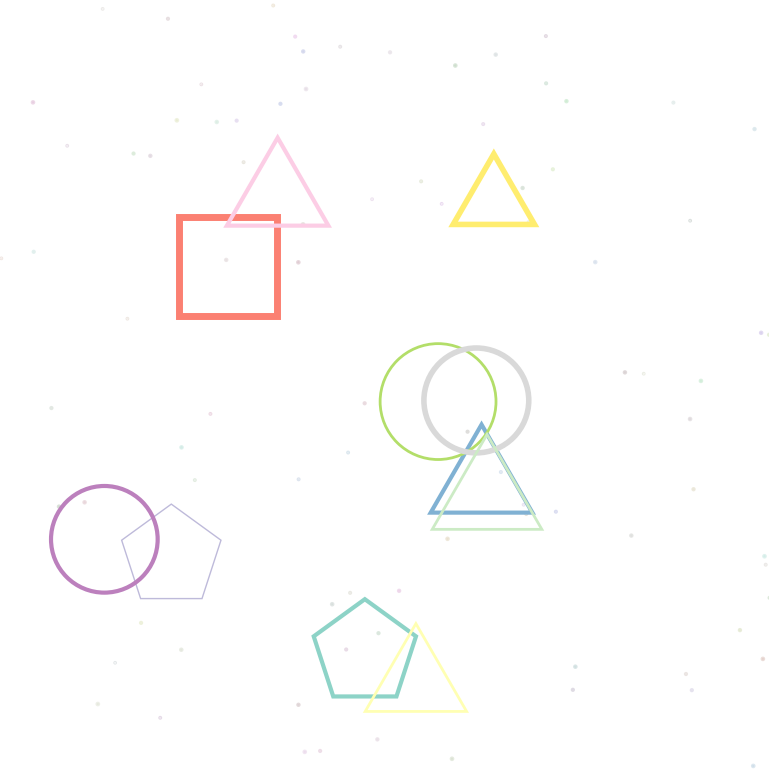[{"shape": "pentagon", "thickness": 1.5, "radius": 0.35, "center": [0.474, 0.152]}, {"shape": "triangle", "thickness": 1, "radius": 0.38, "center": [0.54, 0.114]}, {"shape": "pentagon", "thickness": 0.5, "radius": 0.34, "center": [0.222, 0.277]}, {"shape": "square", "thickness": 2.5, "radius": 0.32, "center": [0.296, 0.654]}, {"shape": "triangle", "thickness": 1.5, "radius": 0.38, "center": [0.625, 0.372]}, {"shape": "circle", "thickness": 1, "radius": 0.38, "center": [0.569, 0.478]}, {"shape": "triangle", "thickness": 1.5, "radius": 0.38, "center": [0.361, 0.745]}, {"shape": "circle", "thickness": 2, "radius": 0.34, "center": [0.619, 0.48]}, {"shape": "circle", "thickness": 1.5, "radius": 0.35, "center": [0.136, 0.3]}, {"shape": "triangle", "thickness": 1, "radius": 0.41, "center": [0.633, 0.354]}, {"shape": "triangle", "thickness": 2, "radius": 0.31, "center": [0.641, 0.739]}]